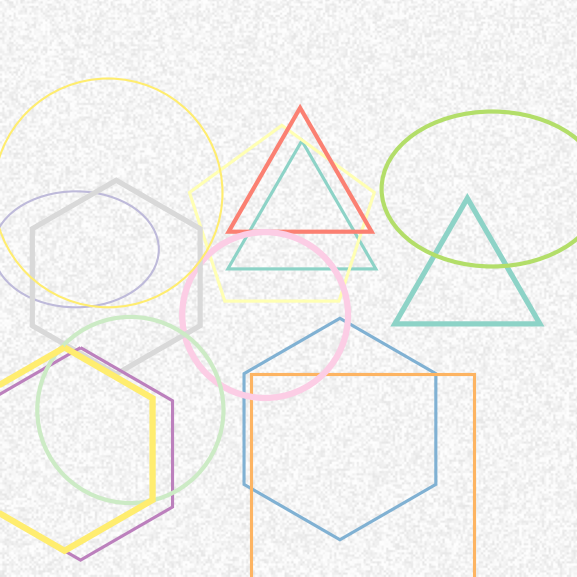[{"shape": "triangle", "thickness": 1.5, "radius": 0.74, "center": [0.523, 0.607]}, {"shape": "triangle", "thickness": 2.5, "radius": 0.73, "center": [0.809, 0.511]}, {"shape": "pentagon", "thickness": 1.5, "radius": 0.84, "center": [0.488, 0.614]}, {"shape": "oval", "thickness": 1, "radius": 0.72, "center": [0.132, 0.567]}, {"shape": "triangle", "thickness": 2, "radius": 0.71, "center": [0.52, 0.669]}, {"shape": "hexagon", "thickness": 1.5, "radius": 0.96, "center": [0.589, 0.256]}, {"shape": "square", "thickness": 1.5, "radius": 0.96, "center": [0.628, 0.158]}, {"shape": "oval", "thickness": 2, "radius": 0.96, "center": [0.852, 0.672]}, {"shape": "circle", "thickness": 3, "radius": 0.72, "center": [0.459, 0.454]}, {"shape": "hexagon", "thickness": 2.5, "radius": 0.84, "center": [0.201, 0.519]}, {"shape": "hexagon", "thickness": 1.5, "radius": 0.92, "center": [0.139, 0.213]}, {"shape": "circle", "thickness": 2, "radius": 0.81, "center": [0.226, 0.289]}, {"shape": "circle", "thickness": 1, "radius": 0.99, "center": [0.187, 0.665]}, {"shape": "hexagon", "thickness": 3, "radius": 0.88, "center": [0.112, 0.221]}]